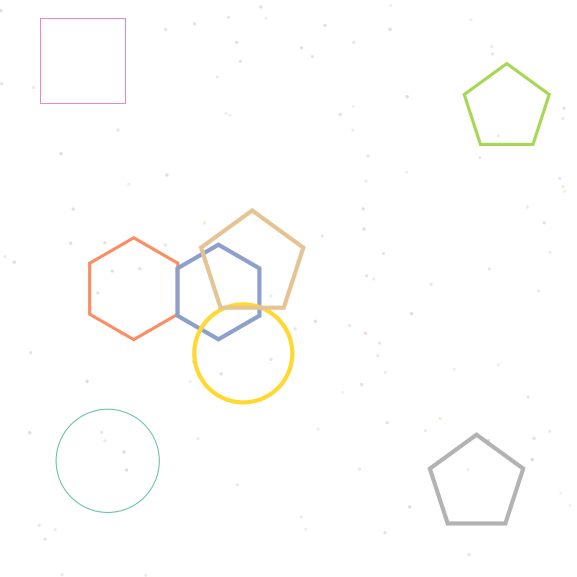[{"shape": "circle", "thickness": 0.5, "radius": 0.45, "center": [0.187, 0.201]}, {"shape": "hexagon", "thickness": 1.5, "radius": 0.44, "center": [0.232, 0.499]}, {"shape": "hexagon", "thickness": 2, "radius": 0.41, "center": [0.378, 0.493]}, {"shape": "square", "thickness": 0.5, "radius": 0.37, "center": [0.143, 0.894]}, {"shape": "pentagon", "thickness": 1.5, "radius": 0.39, "center": [0.877, 0.812]}, {"shape": "circle", "thickness": 2, "radius": 0.42, "center": [0.421, 0.387]}, {"shape": "pentagon", "thickness": 2, "radius": 0.47, "center": [0.437, 0.542]}, {"shape": "pentagon", "thickness": 2, "radius": 0.42, "center": [0.825, 0.161]}]